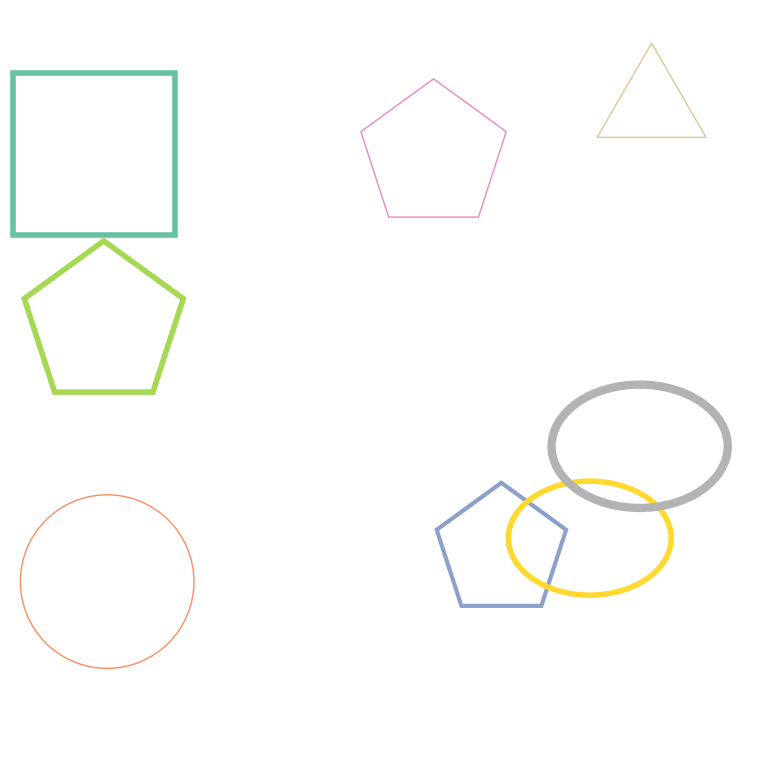[{"shape": "square", "thickness": 2, "radius": 0.53, "center": [0.122, 0.8]}, {"shape": "circle", "thickness": 0.5, "radius": 0.56, "center": [0.139, 0.245]}, {"shape": "pentagon", "thickness": 1.5, "radius": 0.44, "center": [0.651, 0.285]}, {"shape": "pentagon", "thickness": 0.5, "radius": 0.5, "center": [0.563, 0.798]}, {"shape": "pentagon", "thickness": 2, "radius": 0.54, "center": [0.135, 0.579]}, {"shape": "oval", "thickness": 2, "radius": 0.53, "center": [0.766, 0.301]}, {"shape": "triangle", "thickness": 0.5, "radius": 0.41, "center": [0.846, 0.862]}, {"shape": "oval", "thickness": 3, "radius": 0.57, "center": [0.831, 0.42]}]